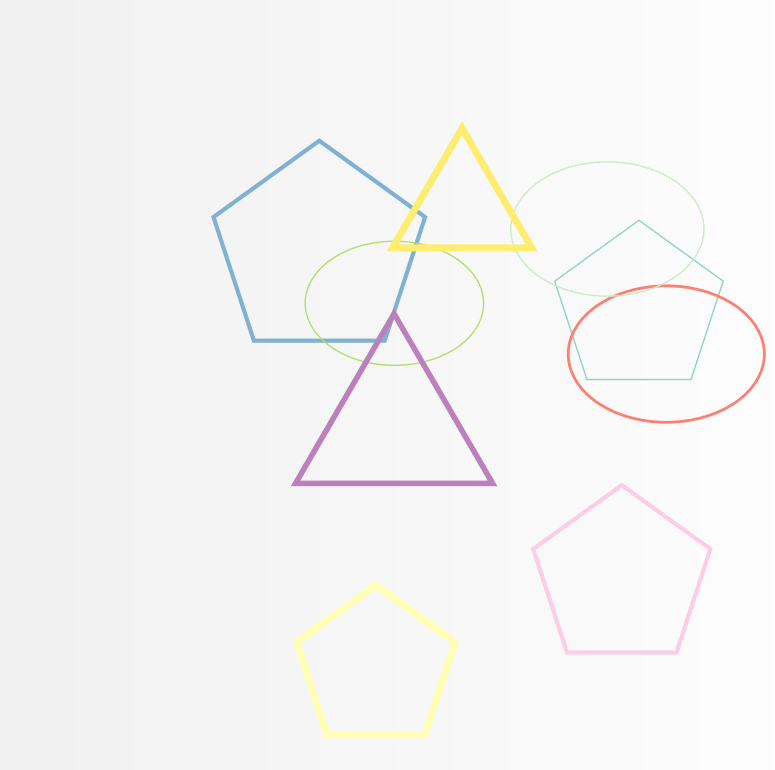[{"shape": "pentagon", "thickness": 0.5, "radius": 0.57, "center": [0.824, 0.6]}, {"shape": "pentagon", "thickness": 2.5, "radius": 0.54, "center": [0.485, 0.133]}, {"shape": "oval", "thickness": 1, "radius": 0.63, "center": [0.86, 0.54]}, {"shape": "pentagon", "thickness": 1.5, "radius": 0.72, "center": [0.412, 0.674]}, {"shape": "oval", "thickness": 0.5, "radius": 0.58, "center": [0.509, 0.606]}, {"shape": "pentagon", "thickness": 1.5, "radius": 0.6, "center": [0.802, 0.25]}, {"shape": "triangle", "thickness": 2, "radius": 0.73, "center": [0.508, 0.446]}, {"shape": "oval", "thickness": 0.5, "radius": 0.62, "center": [0.784, 0.703]}, {"shape": "triangle", "thickness": 2.5, "radius": 0.52, "center": [0.596, 0.73]}]